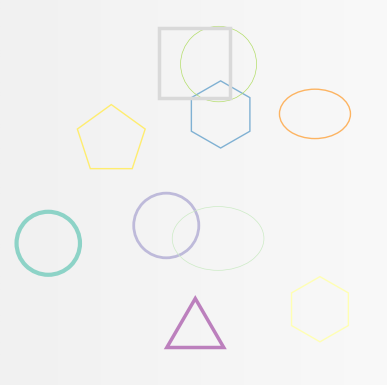[{"shape": "circle", "thickness": 3, "radius": 0.41, "center": [0.125, 0.368]}, {"shape": "hexagon", "thickness": 1, "radius": 0.42, "center": [0.826, 0.197]}, {"shape": "circle", "thickness": 2, "radius": 0.42, "center": [0.429, 0.414]}, {"shape": "hexagon", "thickness": 1, "radius": 0.44, "center": [0.569, 0.703]}, {"shape": "oval", "thickness": 1, "radius": 0.46, "center": [0.813, 0.704]}, {"shape": "circle", "thickness": 0.5, "radius": 0.49, "center": [0.564, 0.834]}, {"shape": "square", "thickness": 2.5, "radius": 0.45, "center": [0.502, 0.837]}, {"shape": "triangle", "thickness": 2.5, "radius": 0.42, "center": [0.504, 0.14]}, {"shape": "oval", "thickness": 0.5, "radius": 0.59, "center": [0.563, 0.381]}, {"shape": "pentagon", "thickness": 1, "radius": 0.46, "center": [0.287, 0.636]}]